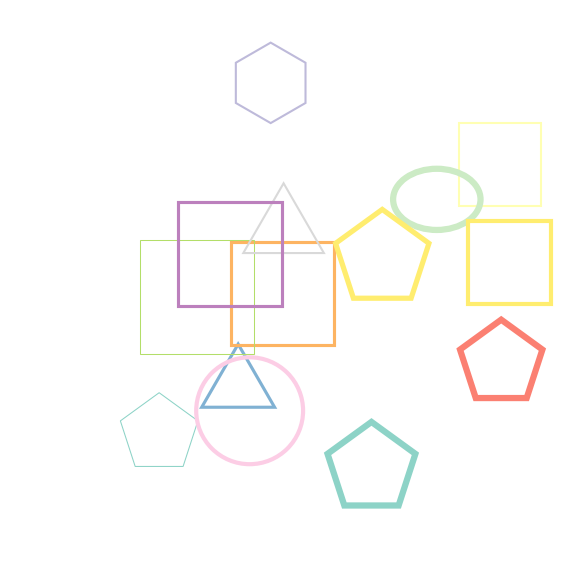[{"shape": "pentagon", "thickness": 0.5, "radius": 0.35, "center": [0.276, 0.249]}, {"shape": "pentagon", "thickness": 3, "radius": 0.4, "center": [0.643, 0.189]}, {"shape": "square", "thickness": 1, "radius": 0.36, "center": [0.865, 0.714]}, {"shape": "hexagon", "thickness": 1, "radius": 0.35, "center": [0.469, 0.856]}, {"shape": "pentagon", "thickness": 3, "radius": 0.38, "center": [0.868, 0.371]}, {"shape": "triangle", "thickness": 1.5, "radius": 0.36, "center": [0.412, 0.33]}, {"shape": "square", "thickness": 1.5, "radius": 0.45, "center": [0.489, 0.49]}, {"shape": "square", "thickness": 0.5, "radius": 0.49, "center": [0.341, 0.485]}, {"shape": "circle", "thickness": 2, "radius": 0.46, "center": [0.432, 0.288]}, {"shape": "triangle", "thickness": 1, "radius": 0.4, "center": [0.491, 0.601]}, {"shape": "square", "thickness": 1.5, "radius": 0.45, "center": [0.398, 0.559]}, {"shape": "oval", "thickness": 3, "radius": 0.38, "center": [0.756, 0.654]}, {"shape": "square", "thickness": 2, "radius": 0.36, "center": [0.882, 0.545]}, {"shape": "pentagon", "thickness": 2.5, "radius": 0.43, "center": [0.662, 0.551]}]